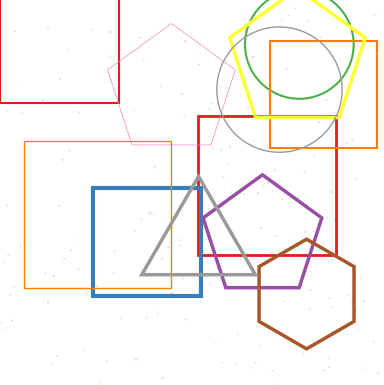[{"shape": "square", "thickness": 1.5, "radius": 0.77, "center": [0.155, 0.886]}, {"shape": "square", "thickness": 2, "radius": 0.9, "center": [0.694, 0.519]}, {"shape": "square", "thickness": 3, "radius": 0.7, "center": [0.381, 0.372]}, {"shape": "circle", "thickness": 1.5, "radius": 0.71, "center": [0.777, 0.885]}, {"shape": "pentagon", "thickness": 2.5, "radius": 0.81, "center": [0.682, 0.384]}, {"shape": "square", "thickness": 1.5, "radius": 0.69, "center": [0.84, 0.755]}, {"shape": "square", "thickness": 1, "radius": 0.96, "center": [0.252, 0.443]}, {"shape": "pentagon", "thickness": 2.5, "radius": 0.93, "center": [0.773, 0.845]}, {"shape": "hexagon", "thickness": 2.5, "radius": 0.71, "center": [0.796, 0.236]}, {"shape": "pentagon", "thickness": 0.5, "radius": 0.87, "center": [0.445, 0.765]}, {"shape": "triangle", "thickness": 2.5, "radius": 0.85, "center": [0.516, 0.372]}, {"shape": "circle", "thickness": 1, "radius": 0.81, "center": [0.726, 0.767]}]